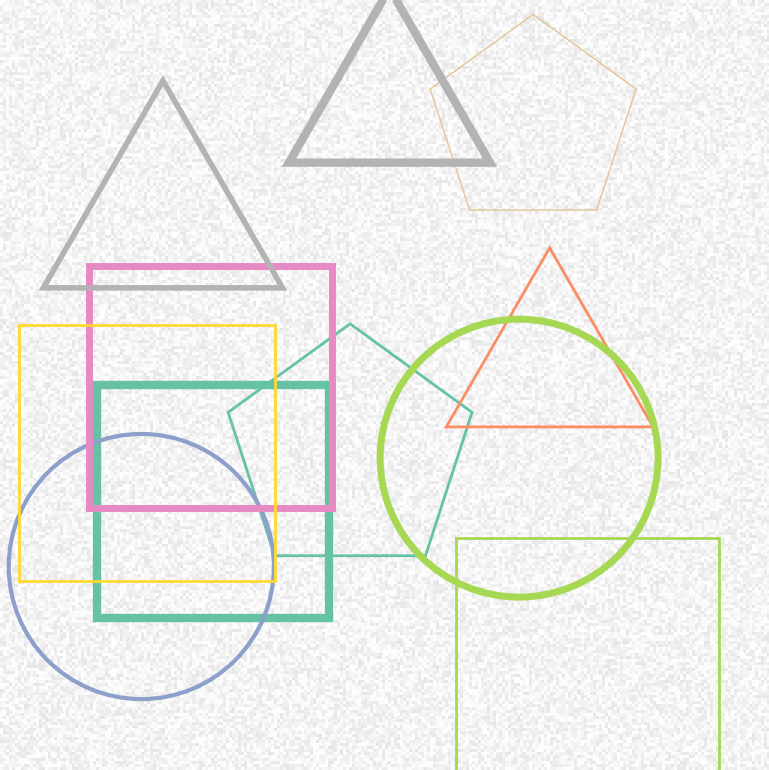[{"shape": "square", "thickness": 3, "radius": 0.76, "center": [0.277, 0.349]}, {"shape": "pentagon", "thickness": 1, "radius": 0.83, "center": [0.455, 0.413]}, {"shape": "triangle", "thickness": 1, "radius": 0.78, "center": [0.714, 0.523]}, {"shape": "circle", "thickness": 1.5, "radius": 0.86, "center": [0.184, 0.264]}, {"shape": "square", "thickness": 2.5, "radius": 0.79, "center": [0.274, 0.497]}, {"shape": "circle", "thickness": 2.5, "radius": 0.9, "center": [0.674, 0.405]}, {"shape": "square", "thickness": 1, "radius": 0.85, "center": [0.763, 0.13]}, {"shape": "square", "thickness": 1, "radius": 0.83, "center": [0.191, 0.412]}, {"shape": "pentagon", "thickness": 0.5, "radius": 0.7, "center": [0.692, 0.841]}, {"shape": "triangle", "thickness": 3, "radius": 0.75, "center": [0.506, 0.864]}, {"shape": "triangle", "thickness": 2, "radius": 0.9, "center": [0.212, 0.716]}]